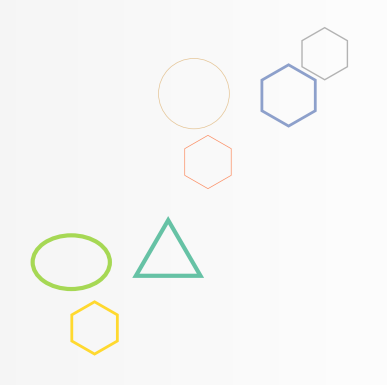[{"shape": "triangle", "thickness": 3, "radius": 0.48, "center": [0.434, 0.332]}, {"shape": "hexagon", "thickness": 0.5, "radius": 0.35, "center": [0.537, 0.579]}, {"shape": "hexagon", "thickness": 2, "radius": 0.4, "center": [0.745, 0.752]}, {"shape": "oval", "thickness": 3, "radius": 0.5, "center": [0.184, 0.319]}, {"shape": "hexagon", "thickness": 2, "radius": 0.34, "center": [0.244, 0.148]}, {"shape": "circle", "thickness": 0.5, "radius": 0.46, "center": [0.5, 0.757]}, {"shape": "hexagon", "thickness": 1, "radius": 0.34, "center": [0.838, 0.861]}]